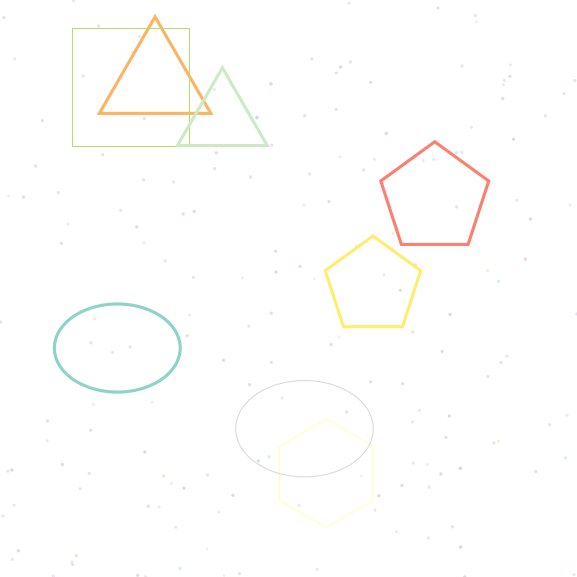[{"shape": "oval", "thickness": 1.5, "radius": 0.54, "center": [0.203, 0.397]}, {"shape": "hexagon", "thickness": 0.5, "radius": 0.47, "center": [0.565, 0.179]}, {"shape": "pentagon", "thickness": 1.5, "radius": 0.49, "center": [0.753, 0.655]}, {"shape": "triangle", "thickness": 1.5, "radius": 0.56, "center": [0.269, 0.859]}, {"shape": "square", "thickness": 0.5, "radius": 0.51, "center": [0.226, 0.848]}, {"shape": "oval", "thickness": 0.5, "radius": 0.6, "center": [0.527, 0.257]}, {"shape": "triangle", "thickness": 1.5, "radius": 0.45, "center": [0.385, 0.792]}, {"shape": "pentagon", "thickness": 1.5, "radius": 0.43, "center": [0.646, 0.504]}]